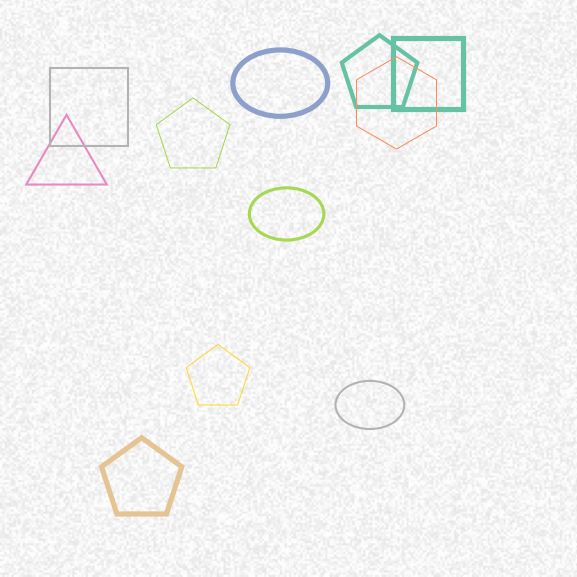[{"shape": "square", "thickness": 2.5, "radius": 0.31, "center": [0.741, 0.872]}, {"shape": "pentagon", "thickness": 2, "radius": 0.34, "center": [0.657, 0.87]}, {"shape": "hexagon", "thickness": 0.5, "radius": 0.4, "center": [0.687, 0.821]}, {"shape": "oval", "thickness": 2.5, "radius": 0.41, "center": [0.485, 0.855]}, {"shape": "triangle", "thickness": 1, "radius": 0.4, "center": [0.115, 0.72]}, {"shape": "oval", "thickness": 1.5, "radius": 0.32, "center": [0.496, 0.629]}, {"shape": "pentagon", "thickness": 0.5, "radius": 0.34, "center": [0.334, 0.763]}, {"shape": "pentagon", "thickness": 0.5, "radius": 0.29, "center": [0.377, 0.345]}, {"shape": "pentagon", "thickness": 2.5, "radius": 0.37, "center": [0.245, 0.168]}, {"shape": "square", "thickness": 1, "radius": 0.34, "center": [0.154, 0.814]}, {"shape": "oval", "thickness": 1, "radius": 0.3, "center": [0.64, 0.298]}]